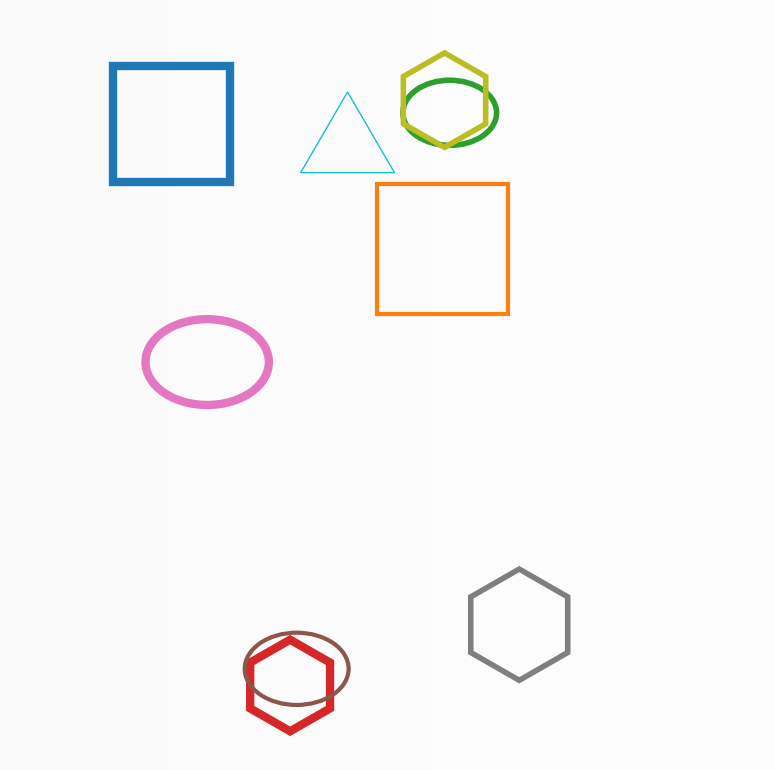[{"shape": "square", "thickness": 3, "radius": 0.38, "center": [0.221, 0.839]}, {"shape": "square", "thickness": 1.5, "radius": 0.42, "center": [0.571, 0.676]}, {"shape": "oval", "thickness": 2, "radius": 0.3, "center": [0.58, 0.854]}, {"shape": "hexagon", "thickness": 3, "radius": 0.3, "center": [0.374, 0.11]}, {"shape": "oval", "thickness": 1.5, "radius": 0.34, "center": [0.383, 0.131]}, {"shape": "oval", "thickness": 3, "radius": 0.4, "center": [0.267, 0.53]}, {"shape": "hexagon", "thickness": 2, "radius": 0.36, "center": [0.67, 0.189]}, {"shape": "hexagon", "thickness": 2, "radius": 0.31, "center": [0.574, 0.87]}, {"shape": "triangle", "thickness": 0.5, "radius": 0.35, "center": [0.448, 0.811]}]